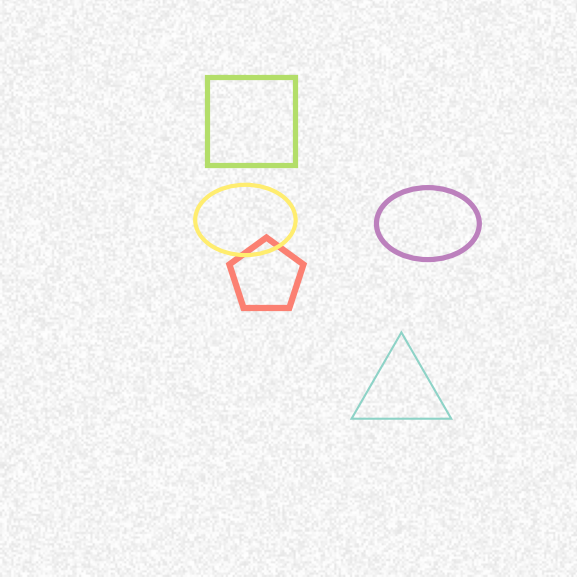[{"shape": "triangle", "thickness": 1, "radius": 0.5, "center": [0.695, 0.324]}, {"shape": "pentagon", "thickness": 3, "radius": 0.34, "center": [0.461, 0.52]}, {"shape": "square", "thickness": 2.5, "radius": 0.38, "center": [0.435, 0.79]}, {"shape": "oval", "thickness": 2.5, "radius": 0.45, "center": [0.741, 0.612]}, {"shape": "oval", "thickness": 2, "radius": 0.43, "center": [0.425, 0.618]}]